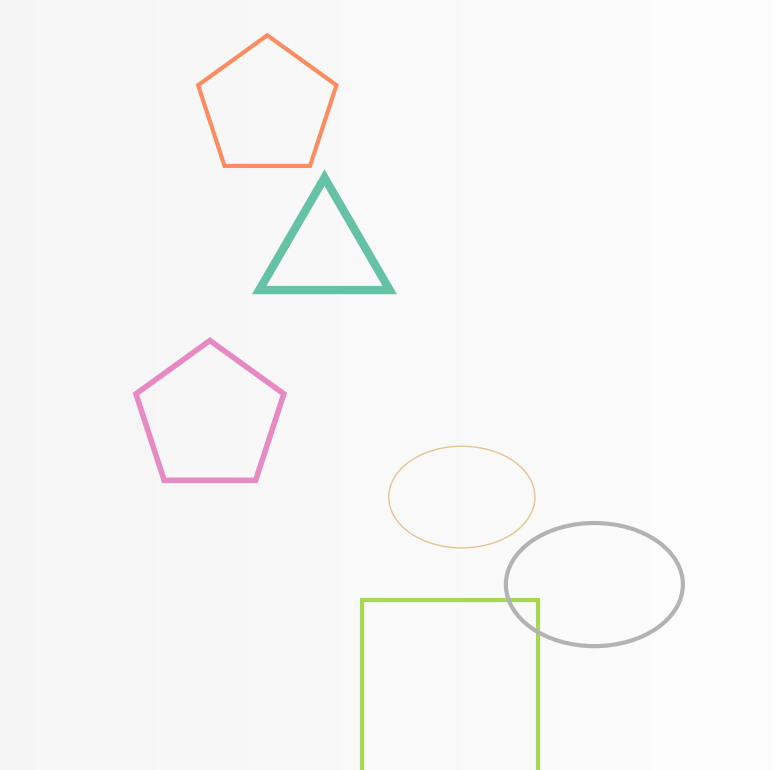[{"shape": "triangle", "thickness": 3, "radius": 0.49, "center": [0.419, 0.672]}, {"shape": "pentagon", "thickness": 1.5, "radius": 0.47, "center": [0.345, 0.86]}, {"shape": "pentagon", "thickness": 2, "radius": 0.5, "center": [0.271, 0.457]}, {"shape": "square", "thickness": 1.5, "radius": 0.57, "center": [0.58, 0.108]}, {"shape": "oval", "thickness": 0.5, "radius": 0.47, "center": [0.596, 0.354]}, {"shape": "oval", "thickness": 1.5, "radius": 0.57, "center": [0.767, 0.241]}]